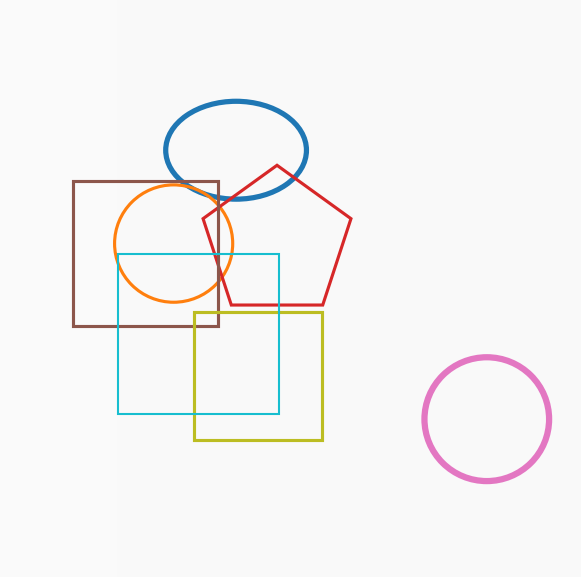[{"shape": "oval", "thickness": 2.5, "radius": 0.61, "center": [0.406, 0.739]}, {"shape": "circle", "thickness": 1.5, "radius": 0.51, "center": [0.299, 0.577]}, {"shape": "pentagon", "thickness": 1.5, "radius": 0.67, "center": [0.477, 0.579]}, {"shape": "square", "thickness": 1.5, "radius": 0.63, "center": [0.25, 0.56]}, {"shape": "circle", "thickness": 3, "radius": 0.54, "center": [0.837, 0.273]}, {"shape": "square", "thickness": 1.5, "radius": 0.55, "center": [0.444, 0.348]}, {"shape": "square", "thickness": 1, "radius": 0.69, "center": [0.342, 0.421]}]